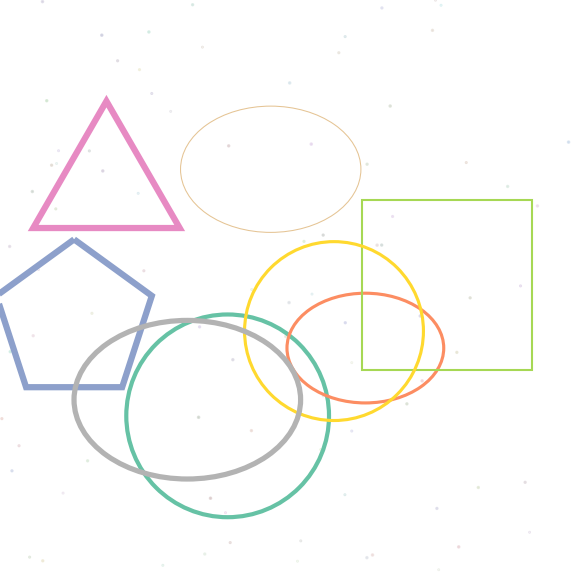[{"shape": "circle", "thickness": 2, "radius": 0.88, "center": [0.394, 0.279]}, {"shape": "oval", "thickness": 1.5, "radius": 0.68, "center": [0.633, 0.396]}, {"shape": "pentagon", "thickness": 3, "radius": 0.71, "center": [0.128, 0.443]}, {"shape": "triangle", "thickness": 3, "radius": 0.73, "center": [0.184, 0.678]}, {"shape": "square", "thickness": 1, "radius": 0.74, "center": [0.775, 0.506]}, {"shape": "circle", "thickness": 1.5, "radius": 0.77, "center": [0.578, 0.426]}, {"shape": "oval", "thickness": 0.5, "radius": 0.78, "center": [0.469, 0.706]}, {"shape": "oval", "thickness": 2.5, "radius": 0.98, "center": [0.324, 0.307]}]